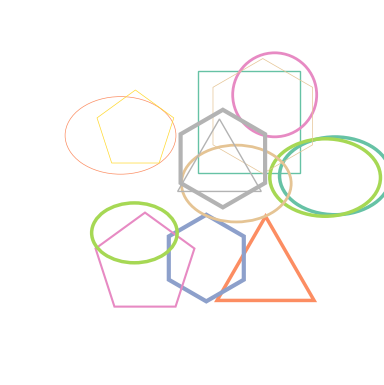[{"shape": "square", "thickness": 1, "radius": 0.66, "center": [0.647, 0.682]}, {"shape": "oval", "thickness": 2.5, "radius": 0.72, "center": [0.87, 0.543]}, {"shape": "triangle", "thickness": 2.5, "radius": 0.73, "center": [0.69, 0.292]}, {"shape": "oval", "thickness": 0.5, "radius": 0.72, "center": [0.313, 0.648]}, {"shape": "hexagon", "thickness": 3, "radius": 0.56, "center": [0.536, 0.33]}, {"shape": "circle", "thickness": 2, "radius": 0.55, "center": [0.713, 0.754]}, {"shape": "pentagon", "thickness": 1.5, "radius": 0.68, "center": [0.377, 0.313]}, {"shape": "oval", "thickness": 2.5, "radius": 0.56, "center": [0.349, 0.395]}, {"shape": "oval", "thickness": 2.5, "radius": 0.72, "center": [0.845, 0.539]}, {"shape": "pentagon", "thickness": 0.5, "radius": 0.52, "center": [0.352, 0.661]}, {"shape": "oval", "thickness": 2, "radius": 0.71, "center": [0.614, 0.523]}, {"shape": "hexagon", "thickness": 0.5, "radius": 0.75, "center": [0.683, 0.699]}, {"shape": "triangle", "thickness": 1, "radius": 0.63, "center": [0.57, 0.565]}, {"shape": "hexagon", "thickness": 3, "radius": 0.63, "center": [0.579, 0.588]}]